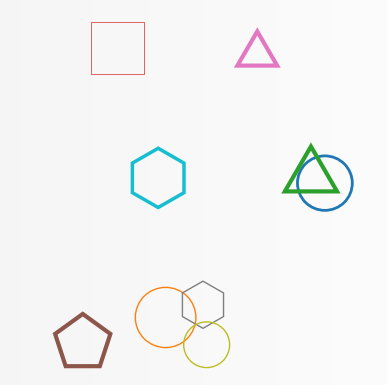[{"shape": "circle", "thickness": 2, "radius": 0.35, "center": [0.838, 0.524]}, {"shape": "circle", "thickness": 1, "radius": 0.39, "center": [0.427, 0.175]}, {"shape": "triangle", "thickness": 3, "radius": 0.39, "center": [0.802, 0.542]}, {"shape": "square", "thickness": 0.5, "radius": 0.34, "center": [0.303, 0.876]}, {"shape": "pentagon", "thickness": 3, "radius": 0.37, "center": [0.214, 0.11]}, {"shape": "triangle", "thickness": 3, "radius": 0.3, "center": [0.664, 0.859]}, {"shape": "hexagon", "thickness": 1, "radius": 0.31, "center": [0.524, 0.208]}, {"shape": "circle", "thickness": 1, "radius": 0.3, "center": [0.533, 0.105]}, {"shape": "hexagon", "thickness": 2.5, "radius": 0.38, "center": [0.408, 0.538]}]